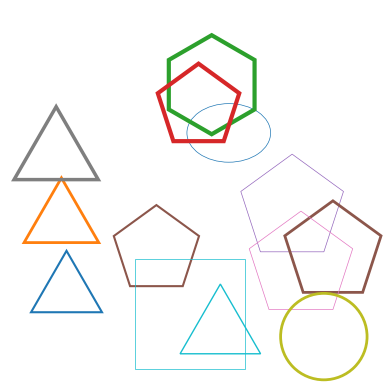[{"shape": "triangle", "thickness": 1.5, "radius": 0.53, "center": [0.173, 0.242]}, {"shape": "oval", "thickness": 0.5, "radius": 0.54, "center": [0.594, 0.655]}, {"shape": "triangle", "thickness": 2, "radius": 0.56, "center": [0.16, 0.426]}, {"shape": "hexagon", "thickness": 3, "radius": 0.64, "center": [0.55, 0.78]}, {"shape": "pentagon", "thickness": 3, "radius": 0.56, "center": [0.516, 0.723]}, {"shape": "pentagon", "thickness": 0.5, "radius": 0.7, "center": [0.759, 0.459]}, {"shape": "pentagon", "thickness": 2, "radius": 0.66, "center": [0.865, 0.347]}, {"shape": "pentagon", "thickness": 1.5, "radius": 0.58, "center": [0.406, 0.351]}, {"shape": "pentagon", "thickness": 0.5, "radius": 0.71, "center": [0.782, 0.31]}, {"shape": "triangle", "thickness": 2.5, "radius": 0.63, "center": [0.146, 0.597]}, {"shape": "circle", "thickness": 2, "radius": 0.56, "center": [0.841, 0.126]}, {"shape": "triangle", "thickness": 1, "radius": 0.6, "center": [0.572, 0.141]}, {"shape": "square", "thickness": 0.5, "radius": 0.72, "center": [0.493, 0.184]}]